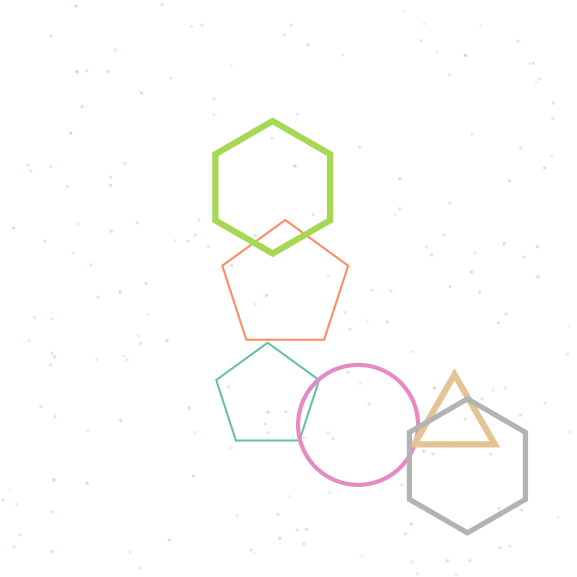[{"shape": "pentagon", "thickness": 1, "radius": 0.47, "center": [0.463, 0.312]}, {"shape": "pentagon", "thickness": 1, "radius": 0.57, "center": [0.494, 0.504]}, {"shape": "circle", "thickness": 2, "radius": 0.52, "center": [0.62, 0.263]}, {"shape": "hexagon", "thickness": 3, "radius": 0.57, "center": [0.472, 0.675]}, {"shape": "triangle", "thickness": 3, "radius": 0.4, "center": [0.787, 0.27]}, {"shape": "hexagon", "thickness": 2.5, "radius": 0.58, "center": [0.809, 0.192]}]